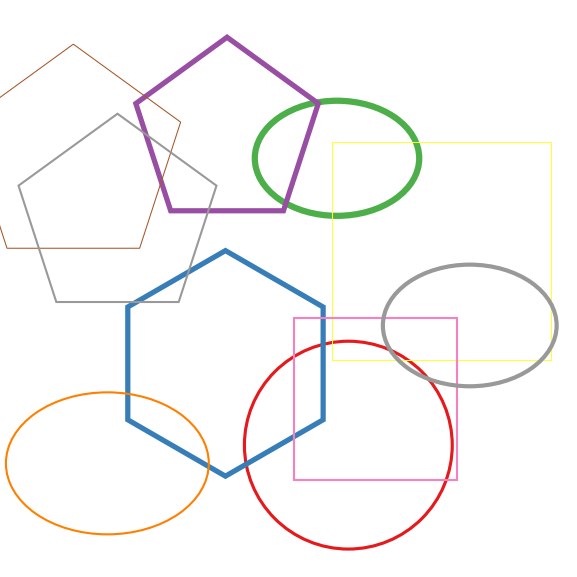[{"shape": "circle", "thickness": 1.5, "radius": 0.9, "center": [0.603, 0.228]}, {"shape": "hexagon", "thickness": 2.5, "radius": 0.98, "center": [0.39, 0.37]}, {"shape": "oval", "thickness": 3, "radius": 0.71, "center": [0.584, 0.725]}, {"shape": "pentagon", "thickness": 2.5, "radius": 0.83, "center": [0.393, 0.769]}, {"shape": "oval", "thickness": 1, "radius": 0.88, "center": [0.186, 0.197]}, {"shape": "square", "thickness": 0.5, "radius": 0.94, "center": [0.764, 0.565]}, {"shape": "pentagon", "thickness": 0.5, "radius": 0.98, "center": [0.127, 0.727]}, {"shape": "square", "thickness": 1, "radius": 0.7, "center": [0.65, 0.308]}, {"shape": "pentagon", "thickness": 1, "radius": 0.9, "center": [0.203, 0.622]}, {"shape": "oval", "thickness": 2, "radius": 0.75, "center": [0.813, 0.436]}]